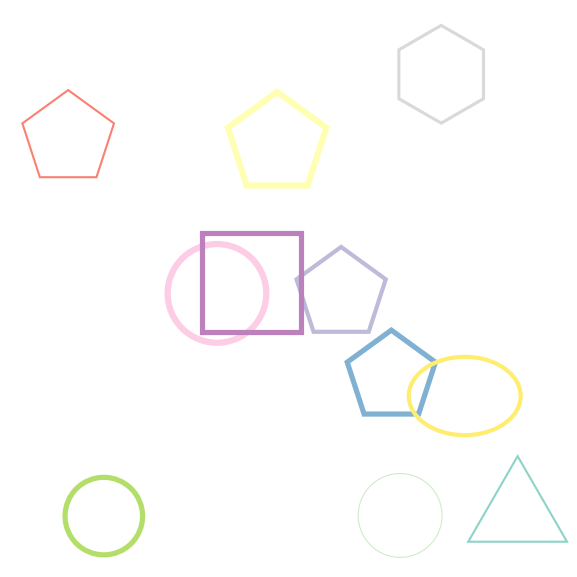[{"shape": "triangle", "thickness": 1, "radius": 0.49, "center": [0.896, 0.11]}, {"shape": "pentagon", "thickness": 3, "radius": 0.45, "center": [0.48, 0.75]}, {"shape": "pentagon", "thickness": 2, "radius": 0.41, "center": [0.591, 0.49]}, {"shape": "pentagon", "thickness": 1, "radius": 0.42, "center": [0.118, 0.76]}, {"shape": "pentagon", "thickness": 2.5, "radius": 0.4, "center": [0.678, 0.347]}, {"shape": "circle", "thickness": 2.5, "radius": 0.34, "center": [0.18, 0.105]}, {"shape": "circle", "thickness": 3, "radius": 0.43, "center": [0.376, 0.491]}, {"shape": "hexagon", "thickness": 1.5, "radius": 0.42, "center": [0.764, 0.871]}, {"shape": "square", "thickness": 2.5, "radius": 0.43, "center": [0.435, 0.509]}, {"shape": "circle", "thickness": 0.5, "radius": 0.36, "center": [0.693, 0.107]}, {"shape": "oval", "thickness": 2, "radius": 0.48, "center": [0.805, 0.313]}]